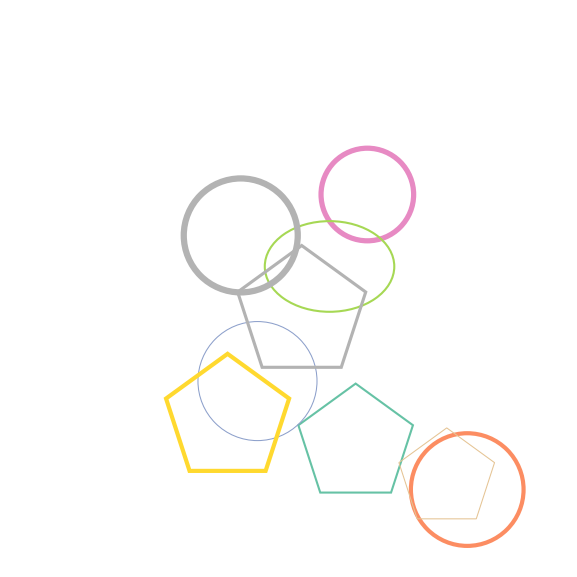[{"shape": "pentagon", "thickness": 1, "radius": 0.52, "center": [0.616, 0.231]}, {"shape": "circle", "thickness": 2, "radius": 0.49, "center": [0.809, 0.151]}, {"shape": "circle", "thickness": 0.5, "radius": 0.52, "center": [0.446, 0.339]}, {"shape": "circle", "thickness": 2.5, "radius": 0.4, "center": [0.636, 0.662]}, {"shape": "oval", "thickness": 1, "radius": 0.56, "center": [0.571, 0.538]}, {"shape": "pentagon", "thickness": 2, "radius": 0.56, "center": [0.394, 0.274]}, {"shape": "pentagon", "thickness": 0.5, "radius": 0.44, "center": [0.774, 0.171]}, {"shape": "pentagon", "thickness": 1.5, "radius": 0.58, "center": [0.522, 0.457]}, {"shape": "circle", "thickness": 3, "radius": 0.49, "center": [0.417, 0.591]}]